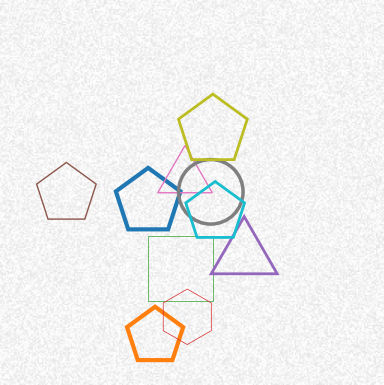[{"shape": "pentagon", "thickness": 3, "radius": 0.44, "center": [0.385, 0.476]}, {"shape": "pentagon", "thickness": 3, "radius": 0.38, "center": [0.403, 0.127]}, {"shape": "square", "thickness": 0.5, "radius": 0.42, "center": [0.469, 0.302]}, {"shape": "hexagon", "thickness": 0.5, "radius": 0.36, "center": [0.486, 0.177]}, {"shape": "triangle", "thickness": 2, "radius": 0.5, "center": [0.634, 0.338]}, {"shape": "pentagon", "thickness": 1, "radius": 0.41, "center": [0.172, 0.497]}, {"shape": "triangle", "thickness": 1, "radius": 0.41, "center": [0.481, 0.54]}, {"shape": "circle", "thickness": 2.5, "radius": 0.42, "center": [0.548, 0.502]}, {"shape": "pentagon", "thickness": 2, "radius": 0.47, "center": [0.553, 0.661]}, {"shape": "pentagon", "thickness": 2, "radius": 0.4, "center": [0.559, 0.448]}]